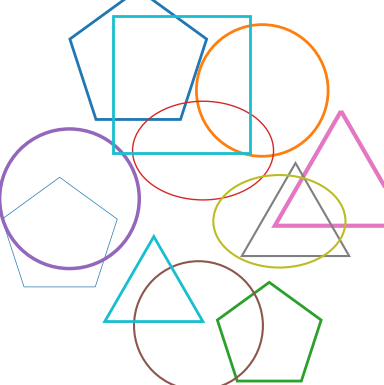[{"shape": "pentagon", "thickness": 2, "radius": 0.93, "center": [0.359, 0.841]}, {"shape": "pentagon", "thickness": 0.5, "radius": 0.79, "center": [0.155, 0.382]}, {"shape": "circle", "thickness": 2, "radius": 0.86, "center": [0.681, 0.765]}, {"shape": "pentagon", "thickness": 2, "radius": 0.71, "center": [0.699, 0.125]}, {"shape": "oval", "thickness": 1, "radius": 0.92, "center": [0.527, 0.609]}, {"shape": "circle", "thickness": 2.5, "radius": 0.91, "center": [0.18, 0.484]}, {"shape": "circle", "thickness": 1.5, "radius": 0.84, "center": [0.516, 0.154]}, {"shape": "triangle", "thickness": 3, "radius": 0.99, "center": [0.886, 0.513]}, {"shape": "triangle", "thickness": 1.5, "radius": 0.81, "center": [0.768, 0.416]}, {"shape": "oval", "thickness": 1.5, "radius": 0.86, "center": [0.726, 0.425]}, {"shape": "triangle", "thickness": 2, "radius": 0.74, "center": [0.4, 0.238]}, {"shape": "square", "thickness": 2, "radius": 0.89, "center": [0.472, 0.781]}]